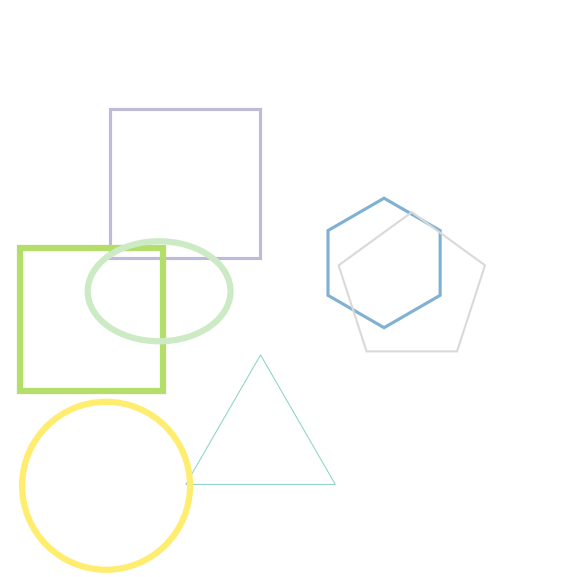[{"shape": "triangle", "thickness": 0.5, "radius": 0.75, "center": [0.451, 0.235]}, {"shape": "square", "thickness": 1.5, "radius": 0.65, "center": [0.32, 0.681]}, {"shape": "hexagon", "thickness": 1.5, "radius": 0.56, "center": [0.665, 0.544]}, {"shape": "square", "thickness": 3, "radius": 0.62, "center": [0.158, 0.445]}, {"shape": "pentagon", "thickness": 1, "radius": 0.67, "center": [0.713, 0.498]}, {"shape": "oval", "thickness": 3, "radius": 0.62, "center": [0.276, 0.495]}, {"shape": "circle", "thickness": 3, "radius": 0.73, "center": [0.184, 0.158]}]